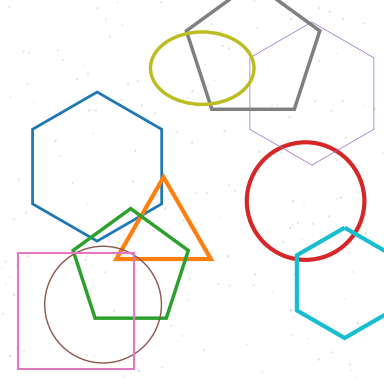[{"shape": "hexagon", "thickness": 2, "radius": 0.97, "center": [0.252, 0.567]}, {"shape": "triangle", "thickness": 3, "radius": 0.71, "center": [0.425, 0.398]}, {"shape": "pentagon", "thickness": 2.5, "radius": 0.79, "center": [0.339, 0.301]}, {"shape": "circle", "thickness": 3, "radius": 0.76, "center": [0.794, 0.478]}, {"shape": "hexagon", "thickness": 0.5, "radius": 0.93, "center": [0.81, 0.757]}, {"shape": "circle", "thickness": 1, "radius": 0.76, "center": [0.268, 0.209]}, {"shape": "square", "thickness": 1.5, "radius": 0.75, "center": [0.198, 0.192]}, {"shape": "pentagon", "thickness": 2.5, "radius": 0.91, "center": [0.657, 0.864]}, {"shape": "oval", "thickness": 2.5, "radius": 0.67, "center": [0.525, 0.823]}, {"shape": "hexagon", "thickness": 3, "radius": 0.72, "center": [0.895, 0.265]}]